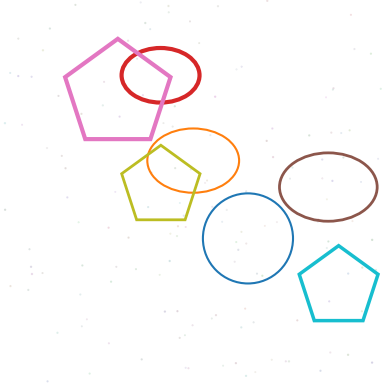[{"shape": "circle", "thickness": 1.5, "radius": 0.59, "center": [0.644, 0.381]}, {"shape": "oval", "thickness": 1.5, "radius": 0.6, "center": [0.502, 0.583]}, {"shape": "oval", "thickness": 3, "radius": 0.51, "center": [0.417, 0.804]}, {"shape": "oval", "thickness": 2, "radius": 0.63, "center": [0.853, 0.514]}, {"shape": "pentagon", "thickness": 3, "radius": 0.72, "center": [0.306, 0.755]}, {"shape": "pentagon", "thickness": 2, "radius": 0.54, "center": [0.418, 0.516]}, {"shape": "pentagon", "thickness": 2.5, "radius": 0.54, "center": [0.88, 0.254]}]